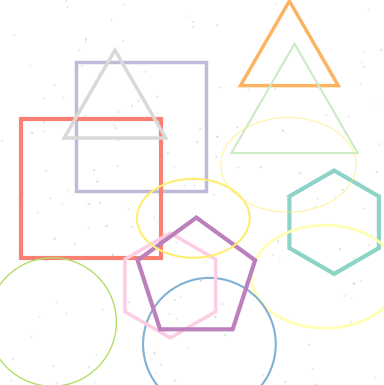[{"shape": "hexagon", "thickness": 3, "radius": 0.67, "center": [0.868, 0.423]}, {"shape": "oval", "thickness": 2, "radius": 0.95, "center": [0.844, 0.281]}, {"shape": "square", "thickness": 2.5, "radius": 0.84, "center": [0.366, 0.672]}, {"shape": "square", "thickness": 3, "radius": 0.9, "center": [0.236, 0.51]}, {"shape": "circle", "thickness": 1.5, "radius": 0.86, "center": [0.544, 0.106]}, {"shape": "triangle", "thickness": 2.5, "radius": 0.73, "center": [0.752, 0.851]}, {"shape": "circle", "thickness": 1, "radius": 0.83, "center": [0.136, 0.164]}, {"shape": "hexagon", "thickness": 2.5, "radius": 0.68, "center": [0.442, 0.259]}, {"shape": "triangle", "thickness": 2.5, "radius": 0.76, "center": [0.299, 0.718]}, {"shape": "pentagon", "thickness": 3, "radius": 0.8, "center": [0.51, 0.274]}, {"shape": "triangle", "thickness": 1.5, "radius": 0.95, "center": [0.765, 0.697]}, {"shape": "oval", "thickness": 0.5, "radius": 0.88, "center": [0.749, 0.572]}, {"shape": "oval", "thickness": 1.5, "radius": 0.73, "center": [0.502, 0.433]}]